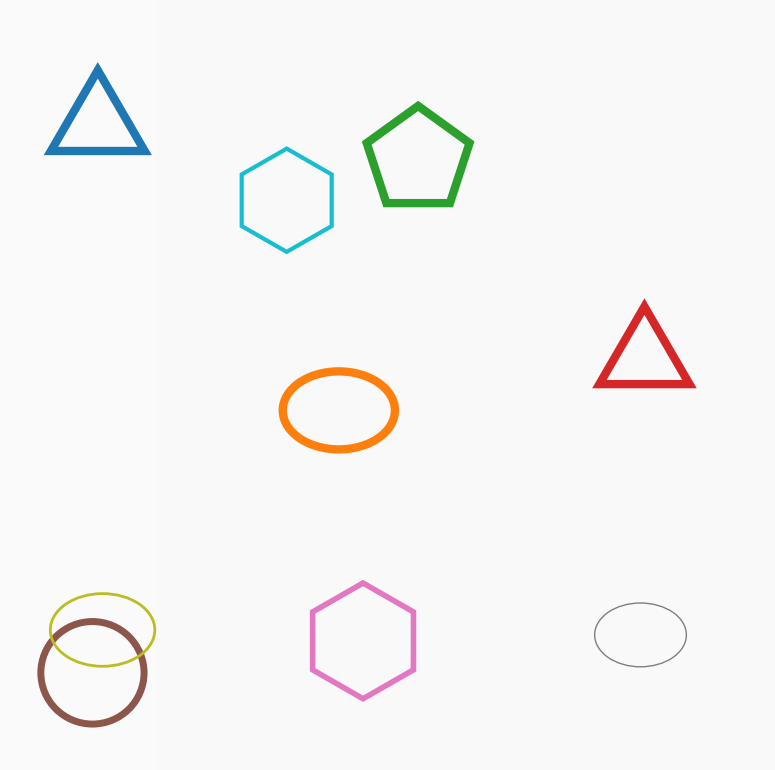[{"shape": "triangle", "thickness": 3, "radius": 0.35, "center": [0.126, 0.839]}, {"shape": "oval", "thickness": 3, "radius": 0.36, "center": [0.437, 0.467]}, {"shape": "pentagon", "thickness": 3, "radius": 0.35, "center": [0.54, 0.793]}, {"shape": "triangle", "thickness": 3, "radius": 0.34, "center": [0.832, 0.535]}, {"shape": "circle", "thickness": 2.5, "radius": 0.33, "center": [0.119, 0.126]}, {"shape": "hexagon", "thickness": 2, "radius": 0.38, "center": [0.468, 0.168]}, {"shape": "oval", "thickness": 0.5, "radius": 0.3, "center": [0.826, 0.175]}, {"shape": "oval", "thickness": 1, "radius": 0.34, "center": [0.132, 0.182]}, {"shape": "hexagon", "thickness": 1.5, "radius": 0.34, "center": [0.37, 0.74]}]